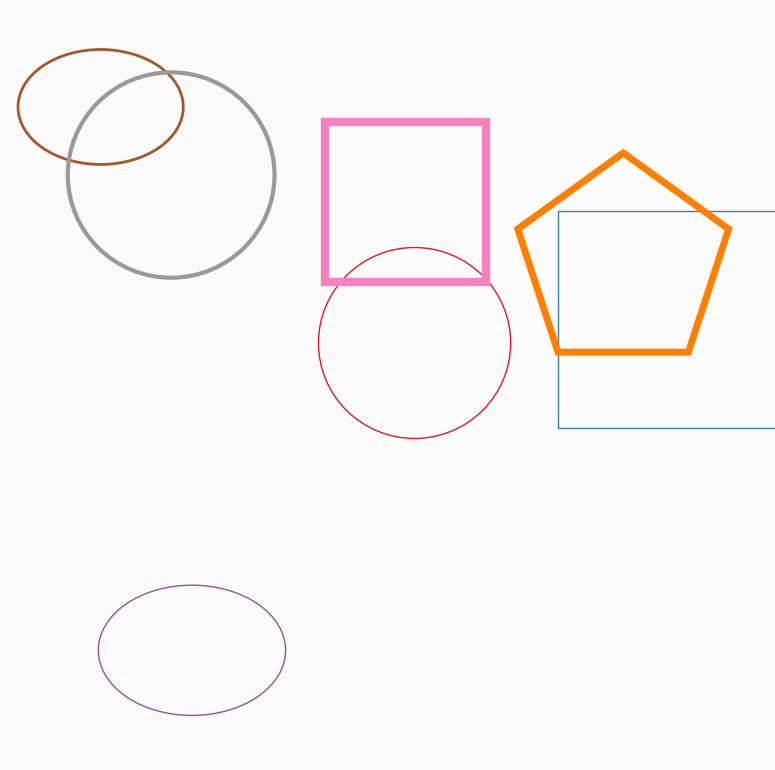[{"shape": "circle", "thickness": 0.5, "radius": 0.62, "center": [0.535, 0.555]}, {"shape": "square", "thickness": 0.5, "radius": 0.7, "center": [0.861, 0.585]}, {"shape": "oval", "thickness": 0.5, "radius": 0.6, "center": [0.248, 0.155]}, {"shape": "pentagon", "thickness": 2.5, "radius": 0.72, "center": [0.804, 0.658]}, {"shape": "oval", "thickness": 1, "radius": 0.53, "center": [0.13, 0.861]}, {"shape": "square", "thickness": 3, "radius": 0.52, "center": [0.524, 0.738]}, {"shape": "circle", "thickness": 1.5, "radius": 0.67, "center": [0.221, 0.773]}]